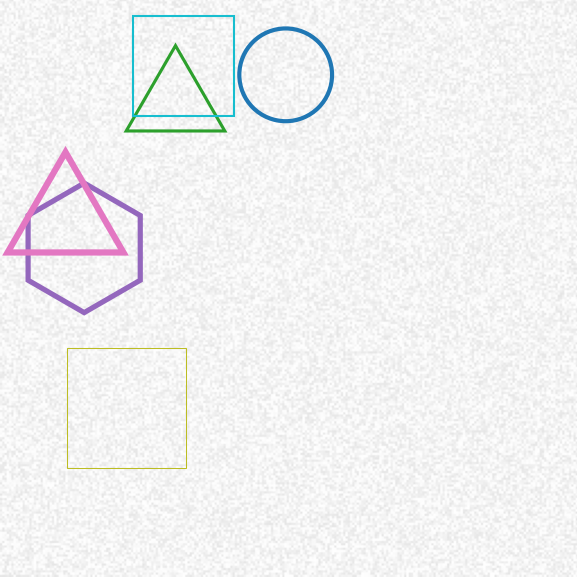[{"shape": "circle", "thickness": 2, "radius": 0.4, "center": [0.495, 0.87]}, {"shape": "triangle", "thickness": 1.5, "radius": 0.49, "center": [0.304, 0.822]}, {"shape": "hexagon", "thickness": 2.5, "radius": 0.56, "center": [0.146, 0.57]}, {"shape": "triangle", "thickness": 3, "radius": 0.58, "center": [0.113, 0.62]}, {"shape": "square", "thickness": 0.5, "radius": 0.52, "center": [0.219, 0.293]}, {"shape": "square", "thickness": 1, "radius": 0.43, "center": [0.318, 0.885]}]